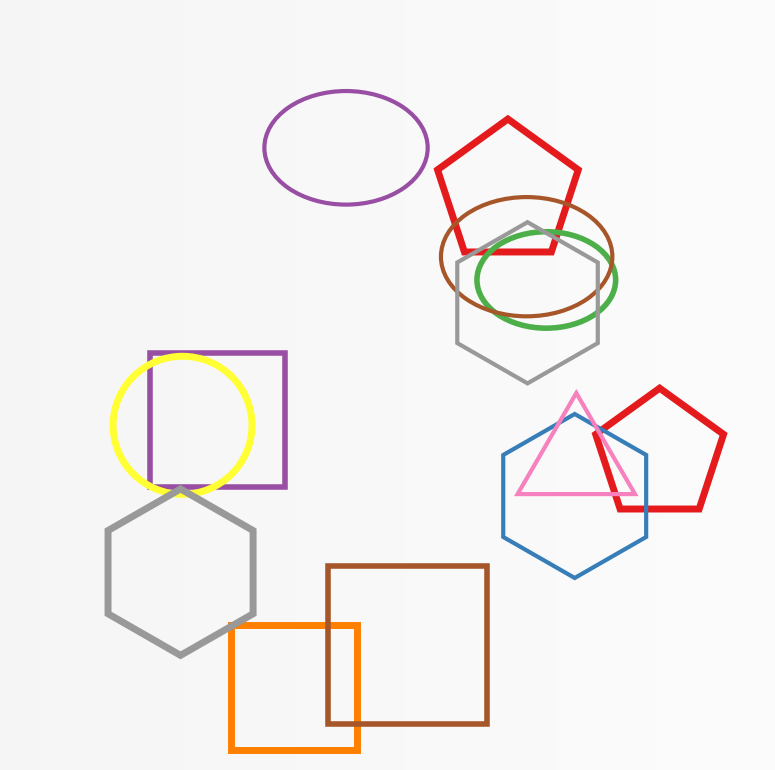[{"shape": "pentagon", "thickness": 2.5, "radius": 0.48, "center": [0.655, 0.75]}, {"shape": "pentagon", "thickness": 2.5, "radius": 0.43, "center": [0.851, 0.409]}, {"shape": "hexagon", "thickness": 1.5, "radius": 0.53, "center": [0.742, 0.356]}, {"shape": "oval", "thickness": 2, "radius": 0.45, "center": [0.705, 0.636]}, {"shape": "square", "thickness": 2, "radius": 0.44, "center": [0.28, 0.454]}, {"shape": "oval", "thickness": 1.5, "radius": 0.53, "center": [0.446, 0.808]}, {"shape": "square", "thickness": 2.5, "radius": 0.4, "center": [0.379, 0.107]}, {"shape": "circle", "thickness": 2.5, "radius": 0.45, "center": [0.236, 0.448]}, {"shape": "square", "thickness": 2, "radius": 0.51, "center": [0.526, 0.162]}, {"shape": "oval", "thickness": 1.5, "radius": 0.55, "center": [0.68, 0.667]}, {"shape": "triangle", "thickness": 1.5, "radius": 0.44, "center": [0.744, 0.402]}, {"shape": "hexagon", "thickness": 1.5, "radius": 0.52, "center": [0.681, 0.607]}, {"shape": "hexagon", "thickness": 2.5, "radius": 0.54, "center": [0.233, 0.257]}]